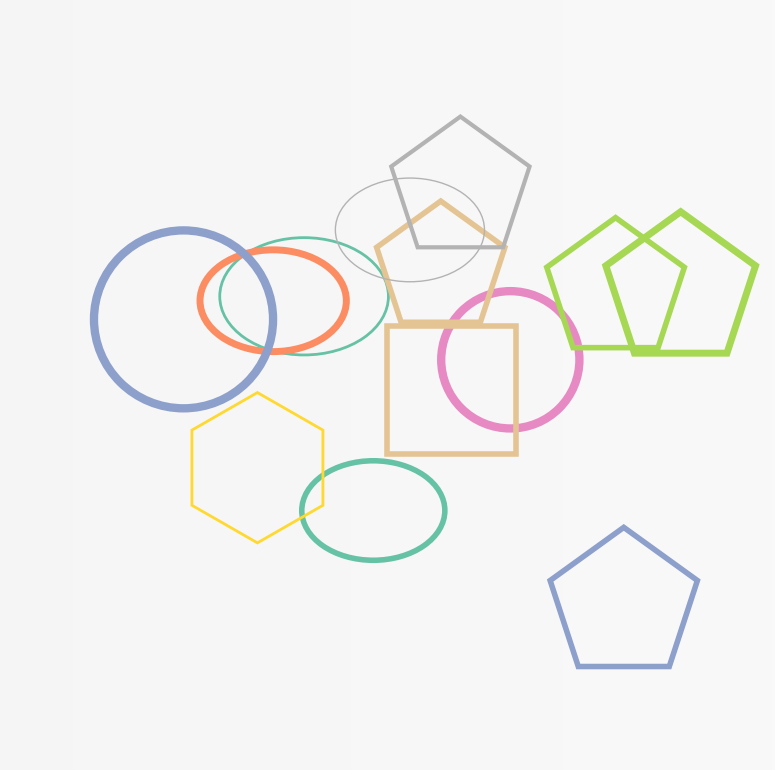[{"shape": "oval", "thickness": 1, "radius": 0.54, "center": [0.392, 0.615]}, {"shape": "oval", "thickness": 2, "radius": 0.46, "center": [0.482, 0.337]}, {"shape": "oval", "thickness": 2.5, "radius": 0.47, "center": [0.352, 0.609]}, {"shape": "pentagon", "thickness": 2, "radius": 0.5, "center": [0.805, 0.215]}, {"shape": "circle", "thickness": 3, "radius": 0.58, "center": [0.237, 0.585]}, {"shape": "circle", "thickness": 3, "radius": 0.45, "center": [0.658, 0.533]}, {"shape": "pentagon", "thickness": 2.5, "radius": 0.51, "center": [0.878, 0.623]}, {"shape": "pentagon", "thickness": 2, "radius": 0.47, "center": [0.794, 0.624]}, {"shape": "hexagon", "thickness": 1, "radius": 0.49, "center": [0.332, 0.393]}, {"shape": "square", "thickness": 2, "radius": 0.42, "center": [0.583, 0.494]}, {"shape": "pentagon", "thickness": 2, "radius": 0.44, "center": [0.569, 0.652]}, {"shape": "oval", "thickness": 0.5, "radius": 0.48, "center": [0.529, 0.701]}, {"shape": "pentagon", "thickness": 1.5, "radius": 0.47, "center": [0.594, 0.755]}]